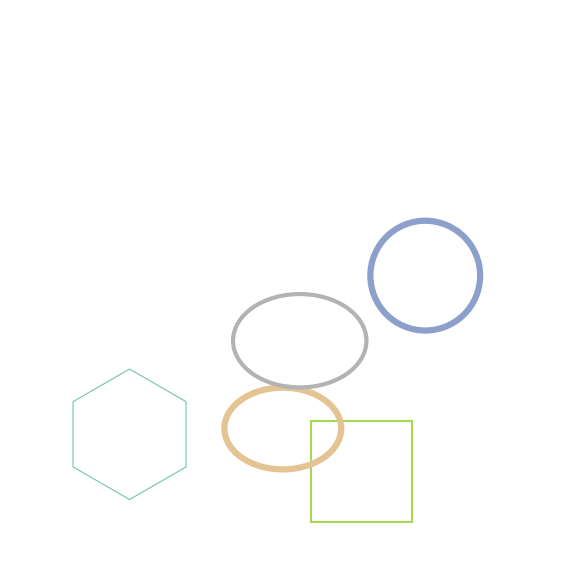[{"shape": "hexagon", "thickness": 0.5, "radius": 0.56, "center": [0.224, 0.247]}, {"shape": "circle", "thickness": 3, "radius": 0.48, "center": [0.736, 0.522]}, {"shape": "square", "thickness": 1, "radius": 0.44, "center": [0.626, 0.183]}, {"shape": "oval", "thickness": 3, "radius": 0.51, "center": [0.49, 0.257]}, {"shape": "oval", "thickness": 2, "radius": 0.58, "center": [0.519, 0.409]}]